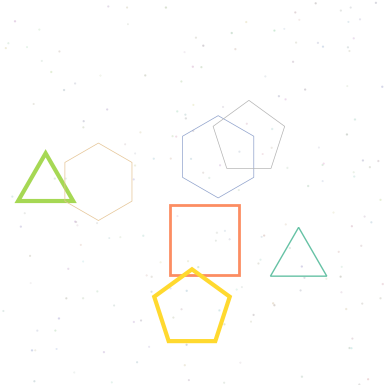[{"shape": "triangle", "thickness": 1, "radius": 0.42, "center": [0.776, 0.325]}, {"shape": "square", "thickness": 2, "radius": 0.45, "center": [0.531, 0.377]}, {"shape": "hexagon", "thickness": 0.5, "radius": 0.53, "center": [0.567, 0.593]}, {"shape": "triangle", "thickness": 3, "radius": 0.41, "center": [0.119, 0.519]}, {"shape": "pentagon", "thickness": 3, "radius": 0.52, "center": [0.499, 0.197]}, {"shape": "hexagon", "thickness": 0.5, "radius": 0.5, "center": [0.256, 0.528]}, {"shape": "pentagon", "thickness": 0.5, "radius": 0.49, "center": [0.646, 0.642]}]